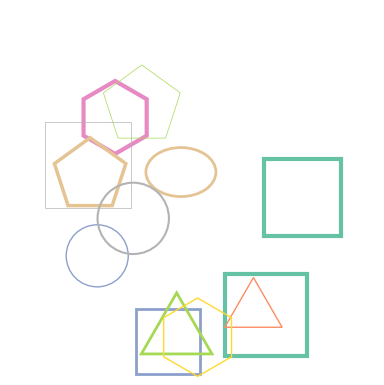[{"shape": "square", "thickness": 3, "radius": 0.53, "center": [0.69, 0.182]}, {"shape": "square", "thickness": 3, "radius": 0.5, "center": [0.786, 0.487]}, {"shape": "triangle", "thickness": 1, "radius": 0.43, "center": [0.658, 0.193]}, {"shape": "square", "thickness": 2, "radius": 0.42, "center": [0.436, 0.113]}, {"shape": "circle", "thickness": 1, "radius": 0.4, "center": [0.252, 0.336]}, {"shape": "hexagon", "thickness": 3, "radius": 0.47, "center": [0.299, 0.695]}, {"shape": "triangle", "thickness": 2, "radius": 0.53, "center": [0.459, 0.134]}, {"shape": "pentagon", "thickness": 0.5, "radius": 0.53, "center": [0.368, 0.726]}, {"shape": "hexagon", "thickness": 1, "radius": 0.51, "center": [0.513, 0.124]}, {"shape": "pentagon", "thickness": 2.5, "radius": 0.49, "center": [0.234, 0.545]}, {"shape": "oval", "thickness": 2, "radius": 0.45, "center": [0.47, 0.553]}, {"shape": "square", "thickness": 0.5, "radius": 0.56, "center": [0.228, 0.572]}, {"shape": "circle", "thickness": 1.5, "radius": 0.46, "center": [0.346, 0.433]}]